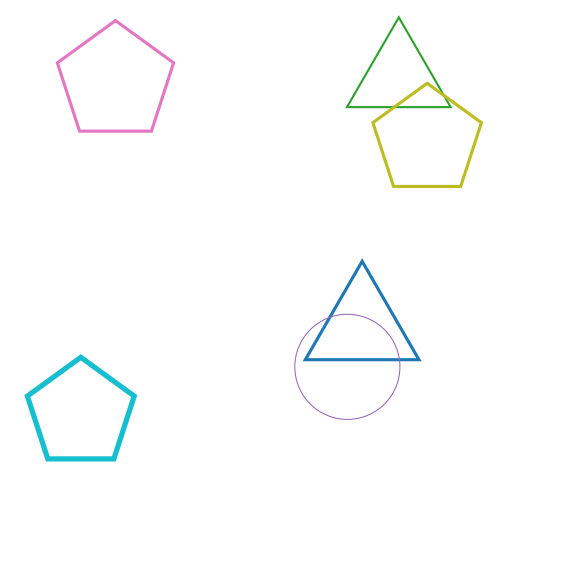[{"shape": "triangle", "thickness": 1.5, "radius": 0.57, "center": [0.627, 0.433]}, {"shape": "triangle", "thickness": 1, "radius": 0.52, "center": [0.691, 0.865]}, {"shape": "circle", "thickness": 0.5, "radius": 0.45, "center": [0.602, 0.364]}, {"shape": "pentagon", "thickness": 1.5, "radius": 0.53, "center": [0.2, 0.858]}, {"shape": "pentagon", "thickness": 1.5, "radius": 0.49, "center": [0.74, 0.756]}, {"shape": "pentagon", "thickness": 2.5, "radius": 0.49, "center": [0.14, 0.283]}]